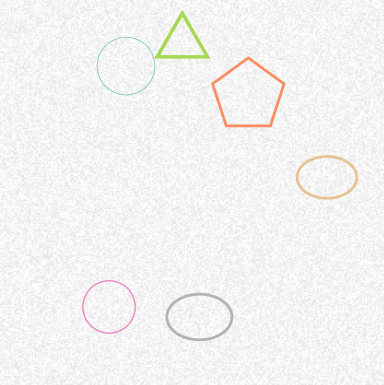[{"shape": "circle", "thickness": 0.5, "radius": 0.38, "center": [0.327, 0.828]}, {"shape": "pentagon", "thickness": 2, "radius": 0.49, "center": [0.645, 0.752]}, {"shape": "circle", "thickness": 1, "radius": 0.34, "center": [0.283, 0.203]}, {"shape": "triangle", "thickness": 2.5, "radius": 0.38, "center": [0.474, 0.89]}, {"shape": "oval", "thickness": 2, "radius": 0.39, "center": [0.849, 0.539]}, {"shape": "oval", "thickness": 2, "radius": 0.42, "center": [0.518, 0.177]}]